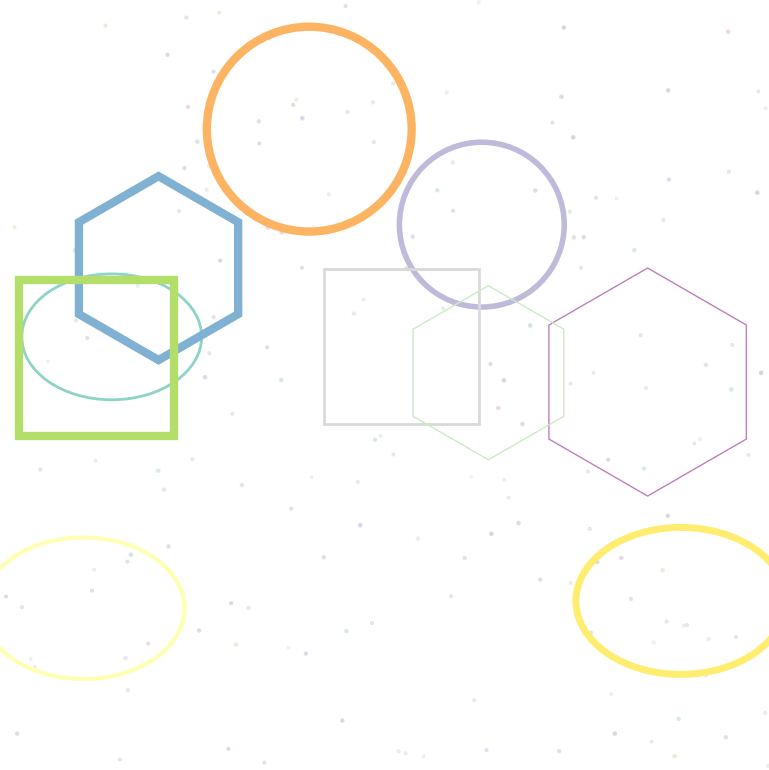[{"shape": "oval", "thickness": 1, "radius": 0.58, "center": [0.145, 0.563]}, {"shape": "oval", "thickness": 1.5, "radius": 0.66, "center": [0.108, 0.21]}, {"shape": "circle", "thickness": 2, "radius": 0.54, "center": [0.626, 0.708]}, {"shape": "hexagon", "thickness": 3, "radius": 0.6, "center": [0.206, 0.652]}, {"shape": "circle", "thickness": 3, "radius": 0.67, "center": [0.402, 0.832]}, {"shape": "square", "thickness": 3, "radius": 0.5, "center": [0.125, 0.535]}, {"shape": "square", "thickness": 1, "radius": 0.5, "center": [0.521, 0.55]}, {"shape": "hexagon", "thickness": 0.5, "radius": 0.74, "center": [0.841, 0.504]}, {"shape": "hexagon", "thickness": 0.5, "radius": 0.57, "center": [0.634, 0.516]}, {"shape": "oval", "thickness": 2.5, "radius": 0.68, "center": [0.884, 0.22]}]